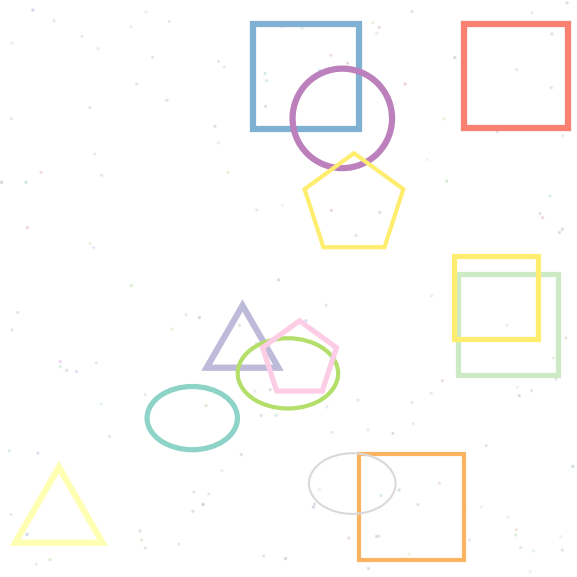[{"shape": "oval", "thickness": 2.5, "radius": 0.39, "center": [0.333, 0.275]}, {"shape": "triangle", "thickness": 3, "radius": 0.44, "center": [0.102, 0.103]}, {"shape": "triangle", "thickness": 3, "radius": 0.36, "center": [0.42, 0.398]}, {"shape": "square", "thickness": 3, "radius": 0.45, "center": [0.894, 0.867]}, {"shape": "square", "thickness": 3, "radius": 0.46, "center": [0.53, 0.867]}, {"shape": "square", "thickness": 2, "radius": 0.46, "center": [0.713, 0.121]}, {"shape": "oval", "thickness": 2, "radius": 0.43, "center": [0.499, 0.353]}, {"shape": "pentagon", "thickness": 2.5, "radius": 0.34, "center": [0.519, 0.376]}, {"shape": "oval", "thickness": 1, "radius": 0.37, "center": [0.61, 0.162]}, {"shape": "circle", "thickness": 3, "radius": 0.43, "center": [0.593, 0.794]}, {"shape": "square", "thickness": 2.5, "radius": 0.43, "center": [0.88, 0.437]}, {"shape": "pentagon", "thickness": 2, "radius": 0.45, "center": [0.613, 0.644]}, {"shape": "square", "thickness": 2.5, "radius": 0.36, "center": [0.859, 0.484]}]